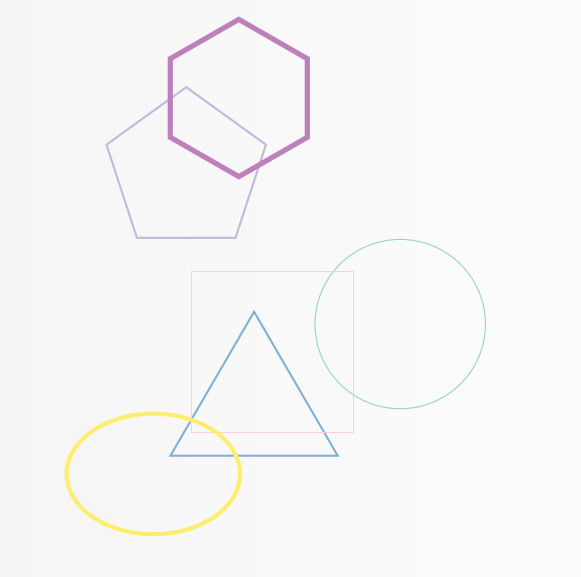[{"shape": "circle", "thickness": 0.5, "radius": 0.73, "center": [0.689, 0.438]}, {"shape": "pentagon", "thickness": 1, "radius": 0.72, "center": [0.32, 0.704]}, {"shape": "triangle", "thickness": 1, "radius": 0.83, "center": [0.437, 0.293]}, {"shape": "square", "thickness": 0.5, "radius": 0.7, "center": [0.468, 0.391]}, {"shape": "hexagon", "thickness": 2.5, "radius": 0.68, "center": [0.411, 0.829]}, {"shape": "oval", "thickness": 2, "radius": 0.75, "center": [0.264, 0.178]}]